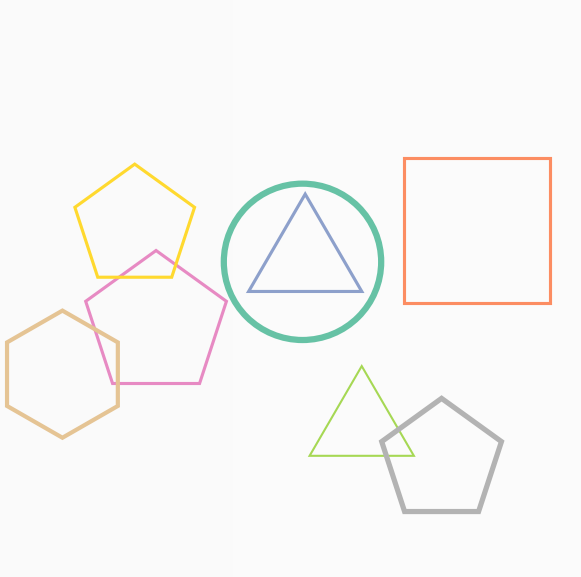[{"shape": "circle", "thickness": 3, "radius": 0.68, "center": [0.52, 0.546]}, {"shape": "square", "thickness": 1.5, "radius": 0.63, "center": [0.821, 0.6]}, {"shape": "triangle", "thickness": 1.5, "radius": 0.56, "center": [0.525, 0.551]}, {"shape": "pentagon", "thickness": 1.5, "radius": 0.64, "center": [0.268, 0.438]}, {"shape": "triangle", "thickness": 1, "radius": 0.52, "center": [0.622, 0.262]}, {"shape": "pentagon", "thickness": 1.5, "radius": 0.54, "center": [0.232, 0.607]}, {"shape": "hexagon", "thickness": 2, "radius": 0.55, "center": [0.107, 0.351]}, {"shape": "pentagon", "thickness": 2.5, "radius": 0.54, "center": [0.76, 0.201]}]